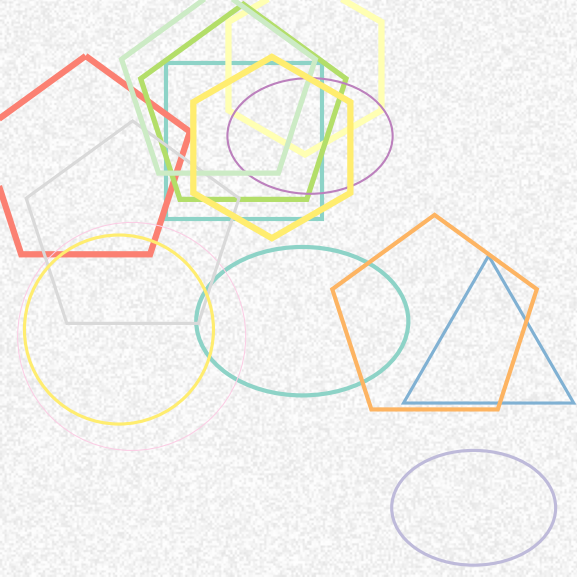[{"shape": "square", "thickness": 2, "radius": 0.67, "center": [0.423, 0.755]}, {"shape": "oval", "thickness": 2, "radius": 0.92, "center": [0.523, 0.443]}, {"shape": "hexagon", "thickness": 3, "radius": 0.76, "center": [0.528, 0.885]}, {"shape": "oval", "thickness": 1.5, "radius": 0.71, "center": [0.82, 0.12]}, {"shape": "pentagon", "thickness": 3, "radius": 0.95, "center": [0.148, 0.712]}, {"shape": "triangle", "thickness": 1.5, "radius": 0.85, "center": [0.846, 0.386]}, {"shape": "pentagon", "thickness": 2, "radius": 0.93, "center": [0.752, 0.441]}, {"shape": "pentagon", "thickness": 2.5, "radius": 0.93, "center": [0.421, 0.805]}, {"shape": "circle", "thickness": 0.5, "radius": 0.99, "center": [0.228, 0.417]}, {"shape": "pentagon", "thickness": 1.5, "radius": 0.97, "center": [0.23, 0.596]}, {"shape": "oval", "thickness": 1, "radius": 0.72, "center": [0.537, 0.764]}, {"shape": "pentagon", "thickness": 2.5, "radius": 0.88, "center": [0.378, 0.842]}, {"shape": "circle", "thickness": 1.5, "radius": 0.82, "center": [0.206, 0.429]}, {"shape": "hexagon", "thickness": 3, "radius": 0.79, "center": [0.471, 0.744]}]